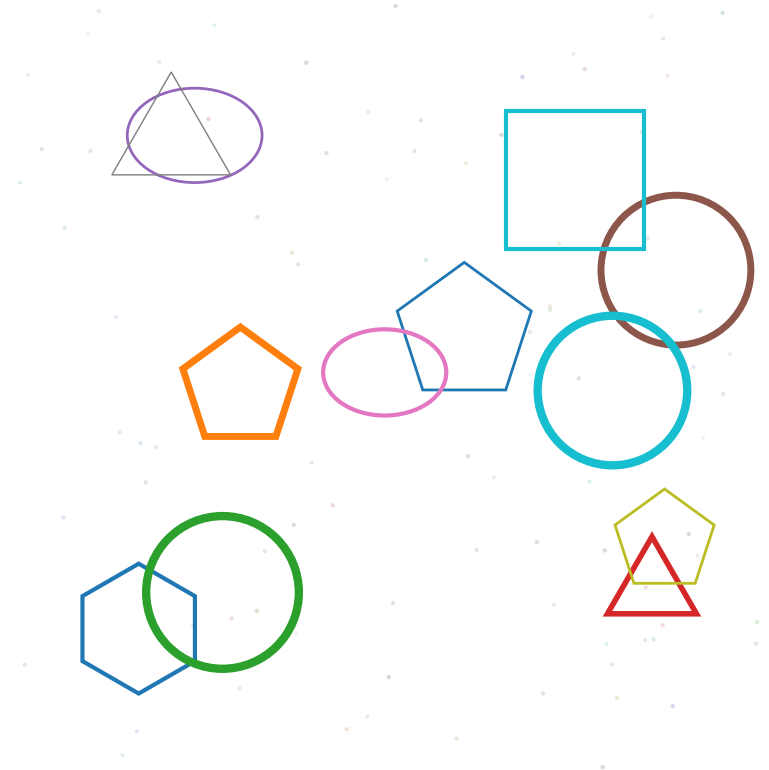[{"shape": "pentagon", "thickness": 1, "radius": 0.46, "center": [0.603, 0.568]}, {"shape": "hexagon", "thickness": 1.5, "radius": 0.42, "center": [0.18, 0.184]}, {"shape": "pentagon", "thickness": 2.5, "radius": 0.39, "center": [0.312, 0.497]}, {"shape": "circle", "thickness": 3, "radius": 0.5, "center": [0.289, 0.231]}, {"shape": "triangle", "thickness": 2, "radius": 0.33, "center": [0.847, 0.236]}, {"shape": "oval", "thickness": 1, "radius": 0.44, "center": [0.253, 0.824]}, {"shape": "circle", "thickness": 2.5, "radius": 0.49, "center": [0.878, 0.649]}, {"shape": "oval", "thickness": 1.5, "radius": 0.4, "center": [0.5, 0.516]}, {"shape": "triangle", "thickness": 0.5, "radius": 0.45, "center": [0.222, 0.817]}, {"shape": "pentagon", "thickness": 1, "radius": 0.34, "center": [0.863, 0.297]}, {"shape": "square", "thickness": 1.5, "radius": 0.45, "center": [0.746, 0.766]}, {"shape": "circle", "thickness": 3, "radius": 0.49, "center": [0.795, 0.493]}]